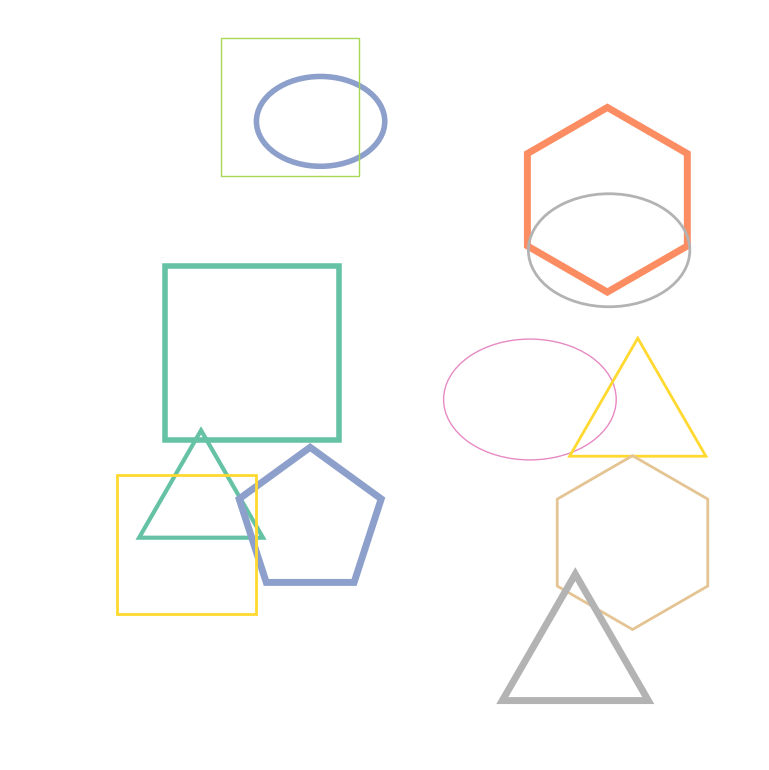[{"shape": "triangle", "thickness": 1.5, "radius": 0.46, "center": [0.261, 0.348]}, {"shape": "square", "thickness": 2, "radius": 0.56, "center": [0.328, 0.542]}, {"shape": "hexagon", "thickness": 2.5, "radius": 0.6, "center": [0.789, 0.741]}, {"shape": "oval", "thickness": 2, "radius": 0.42, "center": [0.416, 0.842]}, {"shape": "pentagon", "thickness": 2.5, "radius": 0.49, "center": [0.403, 0.322]}, {"shape": "oval", "thickness": 0.5, "radius": 0.56, "center": [0.688, 0.481]}, {"shape": "square", "thickness": 0.5, "radius": 0.45, "center": [0.376, 0.861]}, {"shape": "triangle", "thickness": 1, "radius": 0.51, "center": [0.828, 0.459]}, {"shape": "square", "thickness": 1, "radius": 0.45, "center": [0.242, 0.293]}, {"shape": "hexagon", "thickness": 1, "radius": 0.56, "center": [0.821, 0.295]}, {"shape": "triangle", "thickness": 2.5, "radius": 0.55, "center": [0.747, 0.145]}, {"shape": "oval", "thickness": 1, "radius": 0.52, "center": [0.791, 0.675]}]